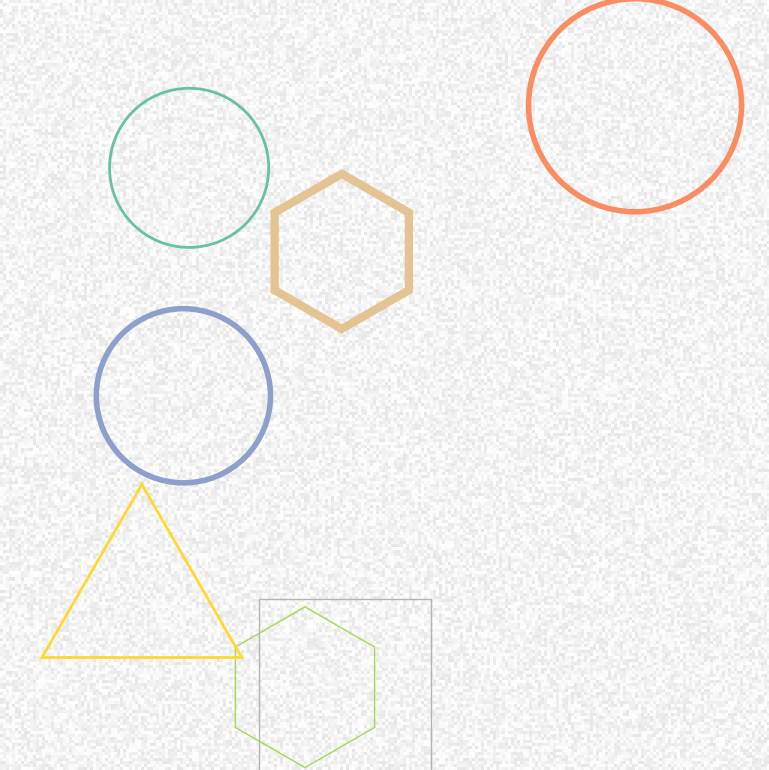[{"shape": "circle", "thickness": 1, "radius": 0.52, "center": [0.246, 0.782]}, {"shape": "circle", "thickness": 2, "radius": 0.69, "center": [0.825, 0.863]}, {"shape": "circle", "thickness": 2, "radius": 0.57, "center": [0.238, 0.486]}, {"shape": "hexagon", "thickness": 0.5, "radius": 0.52, "center": [0.396, 0.108]}, {"shape": "triangle", "thickness": 1, "radius": 0.75, "center": [0.184, 0.221]}, {"shape": "hexagon", "thickness": 3, "radius": 0.5, "center": [0.444, 0.674]}, {"shape": "square", "thickness": 0.5, "radius": 0.56, "center": [0.448, 0.11]}]